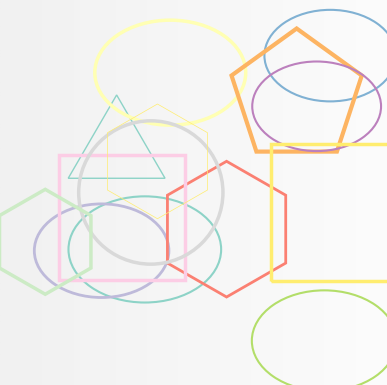[{"shape": "triangle", "thickness": 1, "radius": 0.72, "center": [0.301, 0.609]}, {"shape": "oval", "thickness": 1.5, "radius": 0.98, "center": [0.374, 0.352]}, {"shape": "oval", "thickness": 2.5, "radius": 0.97, "center": [0.439, 0.811]}, {"shape": "oval", "thickness": 2, "radius": 0.87, "center": [0.262, 0.349]}, {"shape": "hexagon", "thickness": 2, "radius": 0.88, "center": [0.585, 0.405]}, {"shape": "oval", "thickness": 1.5, "radius": 0.85, "center": [0.852, 0.856]}, {"shape": "pentagon", "thickness": 3, "radius": 0.88, "center": [0.766, 0.749]}, {"shape": "oval", "thickness": 1.5, "radius": 0.93, "center": [0.837, 0.115]}, {"shape": "square", "thickness": 2.5, "radius": 0.81, "center": [0.315, 0.436]}, {"shape": "circle", "thickness": 2.5, "radius": 0.93, "center": [0.389, 0.5]}, {"shape": "oval", "thickness": 1.5, "radius": 0.83, "center": [0.817, 0.724]}, {"shape": "hexagon", "thickness": 2.5, "radius": 0.68, "center": [0.117, 0.372]}, {"shape": "hexagon", "thickness": 0.5, "radius": 0.74, "center": [0.406, 0.581]}, {"shape": "square", "thickness": 2.5, "radius": 0.89, "center": [0.879, 0.448]}]